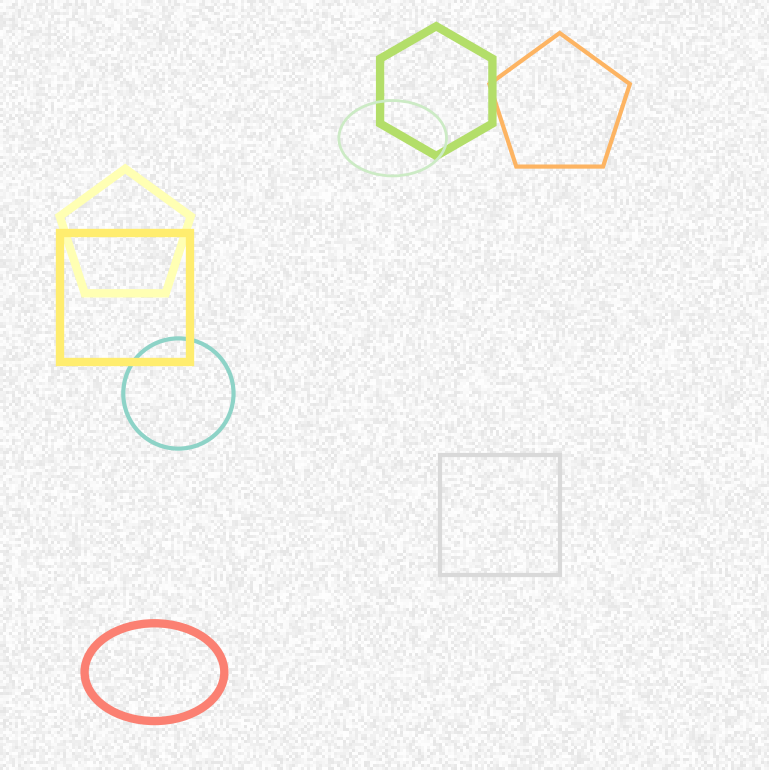[{"shape": "circle", "thickness": 1.5, "radius": 0.36, "center": [0.232, 0.489]}, {"shape": "pentagon", "thickness": 3, "radius": 0.45, "center": [0.163, 0.691]}, {"shape": "oval", "thickness": 3, "radius": 0.45, "center": [0.201, 0.127]}, {"shape": "pentagon", "thickness": 1.5, "radius": 0.48, "center": [0.727, 0.861]}, {"shape": "hexagon", "thickness": 3, "radius": 0.42, "center": [0.567, 0.882]}, {"shape": "square", "thickness": 1.5, "radius": 0.39, "center": [0.649, 0.331]}, {"shape": "oval", "thickness": 1, "radius": 0.35, "center": [0.51, 0.82]}, {"shape": "square", "thickness": 3, "radius": 0.42, "center": [0.162, 0.613]}]